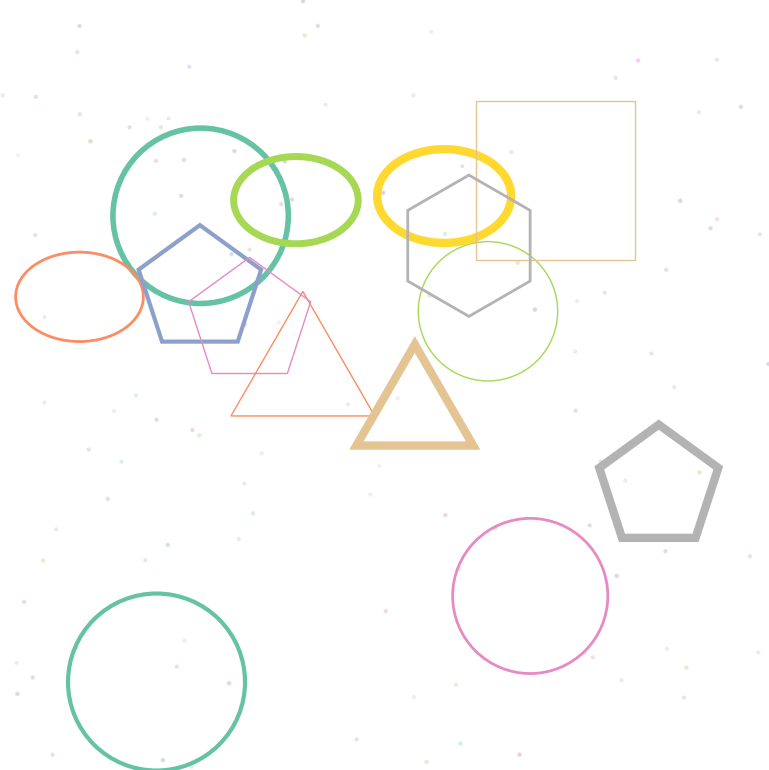[{"shape": "circle", "thickness": 2, "radius": 0.57, "center": [0.261, 0.72]}, {"shape": "circle", "thickness": 1.5, "radius": 0.57, "center": [0.203, 0.114]}, {"shape": "triangle", "thickness": 0.5, "radius": 0.54, "center": [0.393, 0.514]}, {"shape": "oval", "thickness": 1, "radius": 0.41, "center": [0.103, 0.614]}, {"shape": "pentagon", "thickness": 1.5, "radius": 0.42, "center": [0.26, 0.624]}, {"shape": "pentagon", "thickness": 0.5, "radius": 0.42, "center": [0.324, 0.582]}, {"shape": "circle", "thickness": 1, "radius": 0.5, "center": [0.689, 0.226]}, {"shape": "circle", "thickness": 0.5, "radius": 0.45, "center": [0.634, 0.596]}, {"shape": "oval", "thickness": 2.5, "radius": 0.4, "center": [0.384, 0.74]}, {"shape": "oval", "thickness": 3, "radius": 0.44, "center": [0.577, 0.745]}, {"shape": "square", "thickness": 0.5, "radius": 0.51, "center": [0.722, 0.766]}, {"shape": "triangle", "thickness": 3, "radius": 0.44, "center": [0.539, 0.465]}, {"shape": "hexagon", "thickness": 1, "radius": 0.46, "center": [0.609, 0.681]}, {"shape": "pentagon", "thickness": 3, "radius": 0.41, "center": [0.856, 0.367]}]